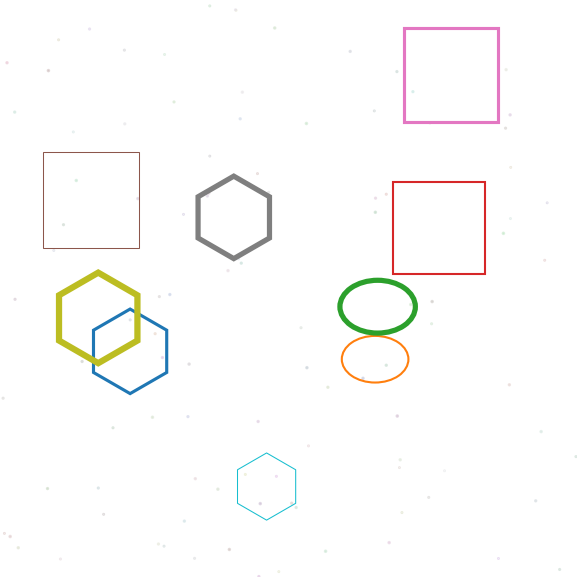[{"shape": "hexagon", "thickness": 1.5, "radius": 0.37, "center": [0.225, 0.391]}, {"shape": "oval", "thickness": 1, "radius": 0.29, "center": [0.65, 0.377]}, {"shape": "oval", "thickness": 2.5, "radius": 0.33, "center": [0.654, 0.468]}, {"shape": "square", "thickness": 1, "radius": 0.4, "center": [0.76, 0.604]}, {"shape": "square", "thickness": 0.5, "radius": 0.41, "center": [0.158, 0.653]}, {"shape": "square", "thickness": 1.5, "radius": 0.41, "center": [0.78, 0.87]}, {"shape": "hexagon", "thickness": 2.5, "radius": 0.36, "center": [0.405, 0.623]}, {"shape": "hexagon", "thickness": 3, "radius": 0.39, "center": [0.17, 0.449]}, {"shape": "hexagon", "thickness": 0.5, "radius": 0.29, "center": [0.462, 0.157]}]